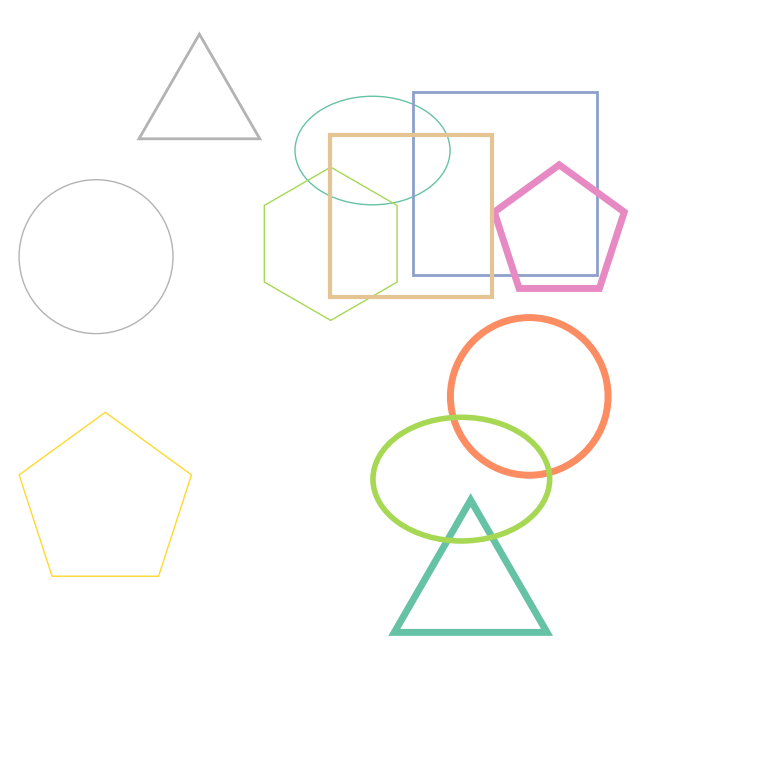[{"shape": "oval", "thickness": 0.5, "radius": 0.5, "center": [0.484, 0.805]}, {"shape": "triangle", "thickness": 2.5, "radius": 0.57, "center": [0.611, 0.236]}, {"shape": "circle", "thickness": 2.5, "radius": 0.51, "center": [0.687, 0.485]}, {"shape": "square", "thickness": 1, "radius": 0.6, "center": [0.656, 0.762]}, {"shape": "pentagon", "thickness": 2.5, "radius": 0.44, "center": [0.726, 0.697]}, {"shape": "oval", "thickness": 2, "radius": 0.57, "center": [0.599, 0.378]}, {"shape": "hexagon", "thickness": 0.5, "radius": 0.5, "center": [0.429, 0.683]}, {"shape": "pentagon", "thickness": 0.5, "radius": 0.59, "center": [0.137, 0.347]}, {"shape": "square", "thickness": 1.5, "radius": 0.53, "center": [0.533, 0.719]}, {"shape": "triangle", "thickness": 1, "radius": 0.45, "center": [0.259, 0.865]}, {"shape": "circle", "thickness": 0.5, "radius": 0.5, "center": [0.125, 0.667]}]